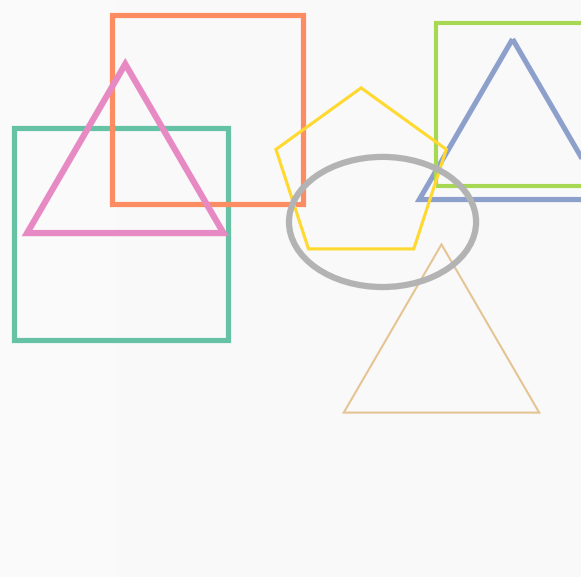[{"shape": "square", "thickness": 2.5, "radius": 0.92, "center": [0.208, 0.594]}, {"shape": "square", "thickness": 2.5, "radius": 0.82, "center": [0.357, 0.81]}, {"shape": "triangle", "thickness": 2.5, "radius": 0.93, "center": [0.882, 0.746]}, {"shape": "triangle", "thickness": 3, "radius": 0.98, "center": [0.216, 0.693]}, {"shape": "square", "thickness": 2, "radius": 0.71, "center": [0.891, 0.818]}, {"shape": "pentagon", "thickness": 1.5, "radius": 0.77, "center": [0.621, 0.693]}, {"shape": "triangle", "thickness": 1, "radius": 0.97, "center": [0.76, 0.382]}, {"shape": "oval", "thickness": 3, "radius": 0.8, "center": [0.658, 0.615]}]